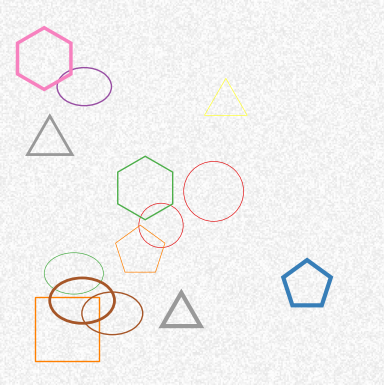[{"shape": "circle", "thickness": 0.5, "radius": 0.39, "center": [0.555, 0.503]}, {"shape": "circle", "thickness": 0.5, "radius": 0.29, "center": [0.418, 0.414]}, {"shape": "pentagon", "thickness": 3, "radius": 0.32, "center": [0.798, 0.259]}, {"shape": "oval", "thickness": 0.5, "radius": 0.38, "center": [0.192, 0.29]}, {"shape": "hexagon", "thickness": 1, "radius": 0.41, "center": [0.377, 0.512]}, {"shape": "oval", "thickness": 1, "radius": 0.35, "center": [0.219, 0.775]}, {"shape": "square", "thickness": 1, "radius": 0.42, "center": [0.175, 0.145]}, {"shape": "pentagon", "thickness": 0.5, "radius": 0.34, "center": [0.364, 0.348]}, {"shape": "triangle", "thickness": 0.5, "radius": 0.32, "center": [0.587, 0.732]}, {"shape": "oval", "thickness": 1, "radius": 0.4, "center": [0.292, 0.186]}, {"shape": "oval", "thickness": 2, "radius": 0.42, "center": [0.213, 0.219]}, {"shape": "hexagon", "thickness": 2.5, "radius": 0.4, "center": [0.115, 0.848]}, {"shape": "triangle", "thickness": 3, "radius": 0.29, "center": [0.471, 0.182]}, {"shape": "triangle", "thickness": 2, "radius": 0.33, "center": [0.129, 0.632]}]